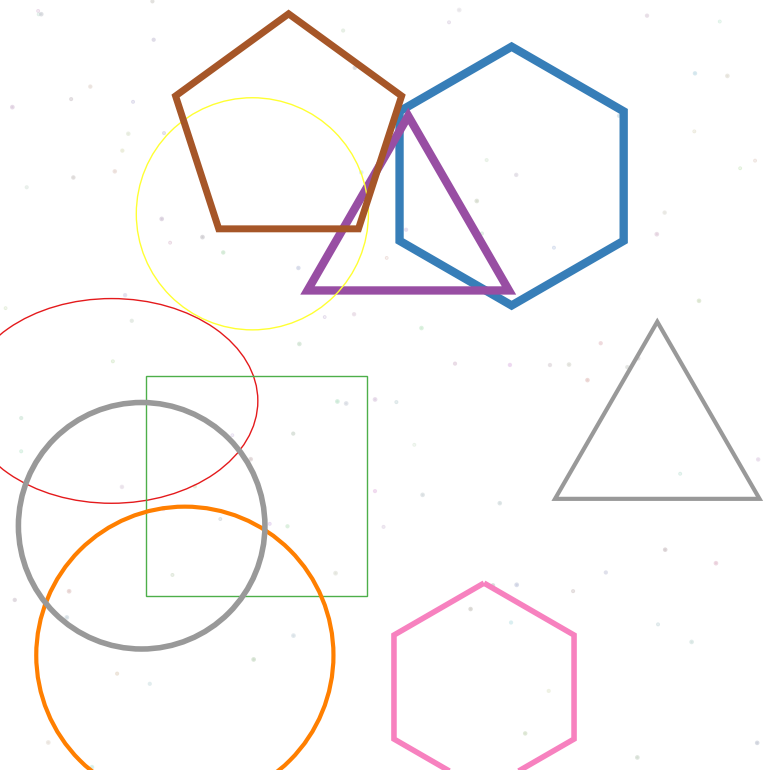[{"shape": "oval", "thickness": 0.5, "radius": 0.95, "center": [0.145, 0.479]}, {"shape": "hexagon", "thickness": 3, "radius": 0.84, "center": [0.664, 0.771]}, {"shape": "square", "thickness": 0.5, "radius": 0.72, "center": [0.333, 0.369]}, {"shape": "triangle", "thickness": 3, "radius": 0.76, "center": [0.53, 0.698]}, {"shape": "circle", "thickness": 1.5, "radius": 0.96, "center": [0.24, 0.149]}, {"shape": "circle", "thickness": 0.5, "radius": 0.75, "center": [0.328, 0.722]}, {"shape": "pentagon", "thickness": 2.5, "radius": 0.77, "center": [0.375, 0.828]}, {"shape": "hexagon", "thickness": 2, "radius": 0.68, "center": [0.629, 0.108]}, {"shape": "triangle", "thickness": 1.5, "radius": 0.77, "center": [0.854, 0.429]}, {"shape": "circle", "thickness": 2, "radius": 0.8, "center": [0.184, 0.317]}]